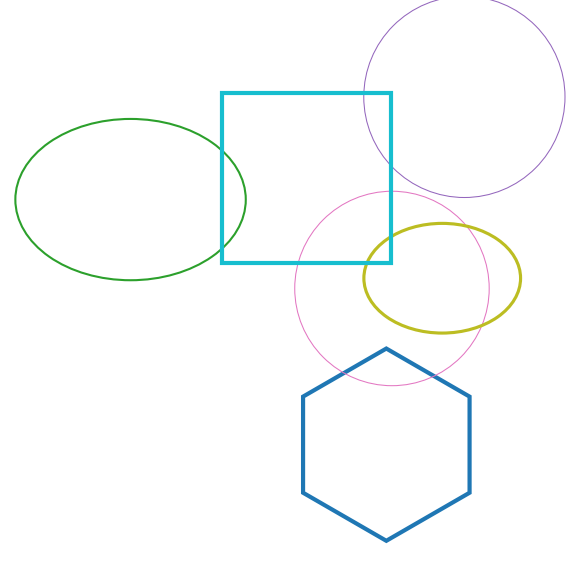[{"shape": "hexagon", "thickness": 2, "radius": 0.83, "center": [0.669, 0.229]}, {"shape": "oval", "thickness": 1, "radius": 1.0, "center": [0.226, 0.654]}, {"shape": "circle", "thickness": 0.5, "radius": 0.87, "center": [0.804, 0.831]}, {"shape": "circle", "thickness": 0.5, "radius": 0.84, "center": [0.679, 0.5]}, {"shape": "oval", "thickness": 1.5, "radius": 0.68, "center": [0.766, 0.517]}, {"shape": "square", "thickness": 2, "radius": 0.73, "center": [0.531, 0.691]}]